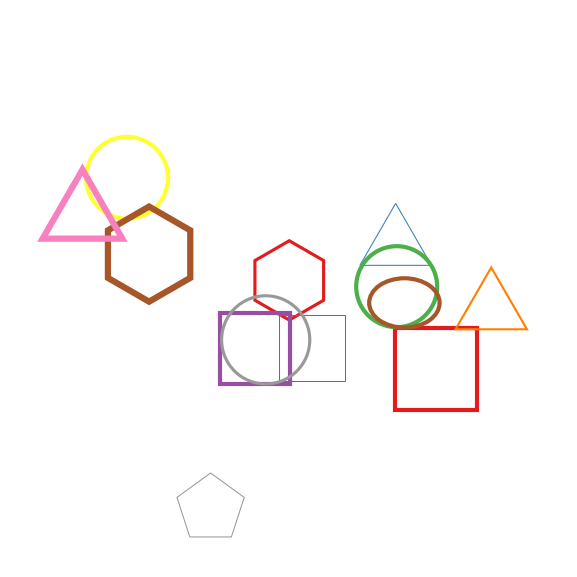[{"shape": "square", "thickness": 2, "radius": 0.35, "center": [0.755, 0.36]}, {"shape": "hexagon", "thickness": 1.5, "radius": 0.34, "center": [0.501, 0.514]}, {"shape": "triangle", "thickness": 0.5, "radius": 0.36, "center": [0.685, 0.575]}, {"shape": "circle", "thickness": 2, "radius": 0.35, "center": [0.687, 0.503]}, {"shape": "square", "thickness": 2, "radius": 0.3, "center": [0.442, 0.396]}, {"shape": "square", "thickness": 0.5, "radius": 0.29, "center": [0.54, 0.397]}, {"shape": "triangle", "thickness": 1, "radius": 0.36, "center": [0.851, 0.465]}, {"shape": "circle", "thickness": 2, "radius": 0.35, "center": [0.22, 0.691]}, {"shape": "hexagon", "thickness": 3, "radius": 0.41, "center": [0.258, 0.559]}, {"shape": "oval", "thickness": 2, "radius": 0.3, "center": [0.7, 0.475]}, {"shape": "triangle", "thickness": 3, "radius": 0.4, "center": [0.143, 0.626]}, {"shape": "pentagon", "thickness": 0.5, "radius": 0.31, "center": [0.365, 0.119]}, {"shape": "circle", "thickness": 1.5, "radius": 0.38, "center": [0.46, 0.411]}]